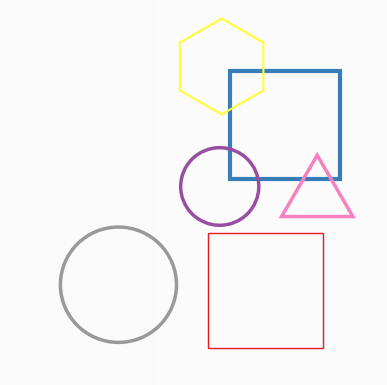[{"shape": "square", "thickness": 1, "radius": 0.74, "center": [0.685, 0.245]}, {"shape": "square", "thickness": 3, "radius": 0.71, "center": [0.736, 0.675]}, {"shape": "circle", "thickness": 2.5, "radius": 0.5, "center": [0.567, 0.516]}, {"shape": "hexagon", "thickness": 1.5, "radius": 0.62, "center": [0.572, 0.827]}, {"shape": "triangle", "thickness": 2.5, "radius": 0.53, "center": [0.819, 0.491]}, {"shape": "circle", "thickness": 2.5, "radius": 0.75, "center": [0.306, 0.26]}]